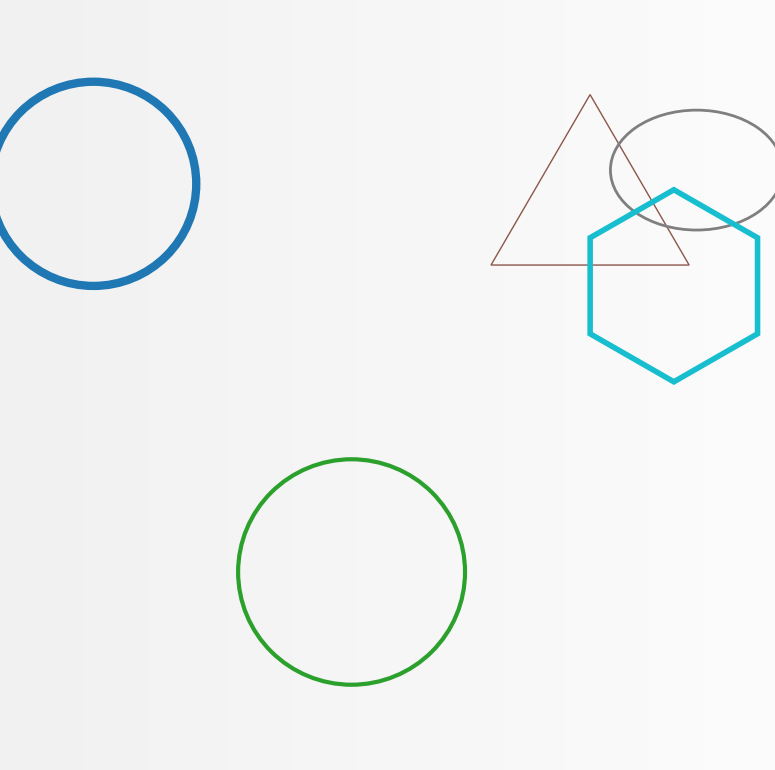[{"shape": "circle", "thickness": 3, "radius": 0.66, "center": [0.121, 0.761]}, {"shape": "circle", "thickness": 1.5, "radius": 0.73, "center": [0.454, 0.257]}, {"shape": "triangle", "thickness": 0.5, "radius": 0.74, "center": [0.761, 0.73]}, {"shape": "oval", "thickness": 1, "radius": 0.56, "center": [0.899, 0.779]}, {"shape": "hexagon", "thickness": 2, "radius": 0.62, "center": [0.869, 0.629]}]